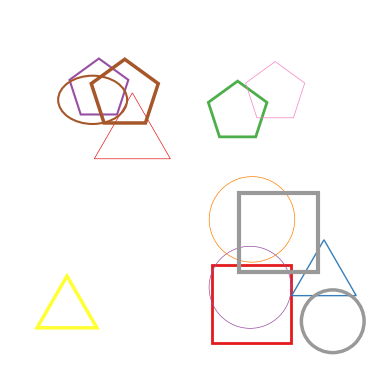[{"shape": "triangle", "thickness": 0.5, "radius": 0.57, "center": [0.344, 0.645]}, {"shape": "square", "thickness": 2, "radius": 0.51, "center": [0.653, 0.211]}, {"shape": "triangle", "thickness": 1, "radius": 0.48, "center": [0.841, 0.28]}, {"shape": "pentagon", "thickness": 2, "radius": 0.4, "center": [0.617, 0.709]}, {"shape": "pentagon", "thickness": 1.5, "radius": 0.4, "center": [0.257, 0.768]}, {"shape": "circle", "thickness": 0.5, "radius": 0.53, "center": [0.65, 0.254]}, {"shape": "circle", "thickness": 0.5, "radius": 0.56, "center": [0.654, 0.43]}, {"shape": "triangle", "thickness": 2.5, "radius": 0.45, "center": [0.174, 0.193]}, {"shape": "pentagon", "thickness": 2.5, "radius": 0.46, "center": [0.324, 0.755]}, {"shape": "oval", "thickness": 1.5, "radius": 0.45, "center": [0.241, 0.741]}, {"shape": "pentagon", "thickness": 0.5, "radius": 0.4, "center": [0.715, 0.759]}, {"shape": "square", "thickness": 3, "radius": 0.51, "center": [0.724, 0.396]}, {"shape": "circle", "thickness": 2.5, "radius": 0.41, "center": [0.864, 0.166]}]